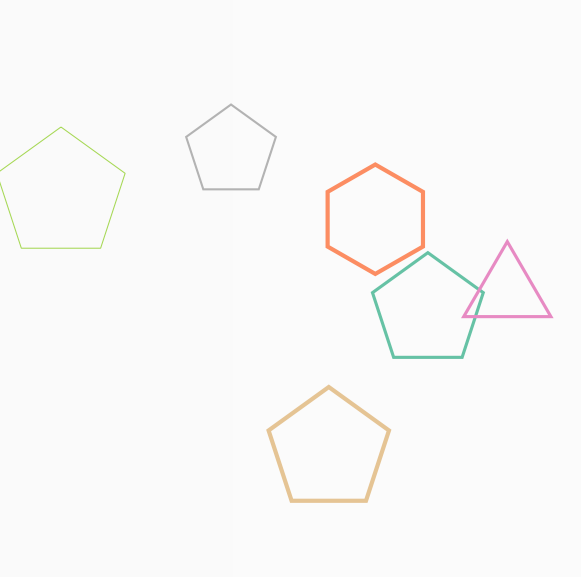[{"shape": "pentagon", "thickness": 1.5, "radius": 0.5, "center": [0.736, 0.461]}, {"shape": "hexagon", "thickness": 2, "radius": 0.47, "center": [0.646, 0.62]}, {"shape": "triangle", "thickness": 1.5, "radius": 0.43, "center": [0.873, 0.494]}, {"shape": "pentagon", "thickness": 0.5, "radius": 0.58, "center": [0.105, 0.663]}, {"shape": "pentagon", "thickness": 2, "radius": 0.54, "center": [0.566, 0.22]}, {"shape": "pentagon", "thickness": 1, "radius": 0.41, "center": [0.397, 0.737]}]